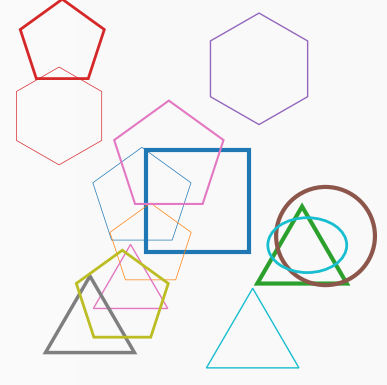[{"shape": "pentagon", "thickness": 0.5, "radius": 0.67, "center": [0.366, 0.484]}, {"shape": "square", "thickness": 3, "radius": 0.66, "center": [0.509, 0.478]}, {"shape": "pentagon", "thickness": 0.5, "radius": 0.55, "center": [0.388, 0.362]}, {"shape": "triangle", "thickness": 3, "radius": 0.67, "center": [0.779, 0.33]}, {"shape": "pentagon", "thickness": 2, "radius": 0.57, "center": [0.161, 0.888]}, {"shape": "hexagon", "thickness": 0.5, "radius": 0.64, "center": [0.152, 0.699]}, {"shape": "hexagon", "thickness": 1, "radius": 0.72, "center": [0.669, 0.821]}, {"shape": "circle", "thickness": 3, "radius": 0.64, "center": [0.84, 0.387]}, {"shape": "triangle", "thickness": 1, "radius": 0.55, "center": [0.337, 0.254]}, {"shape": "pentagon", "thickness": 1.5, "radius": 0.74, "center": [0.436, 0.59]}, {"shape": "triangle", "thickness": 2.5, "radius": 0.66, "center": [0.232, 0.15]}, {"shape": "pentagon", "thickness": 2, "radius": 0.62, "center": [0.316, 0.225]}, {"shape": "triangle", "thickness": 1, "radius": 0.69, "center": [0.652, 0.113]}, {"shape": "oval", "thickness": 2, "radius": 0.51, "center": [0.793, 0.363]}]